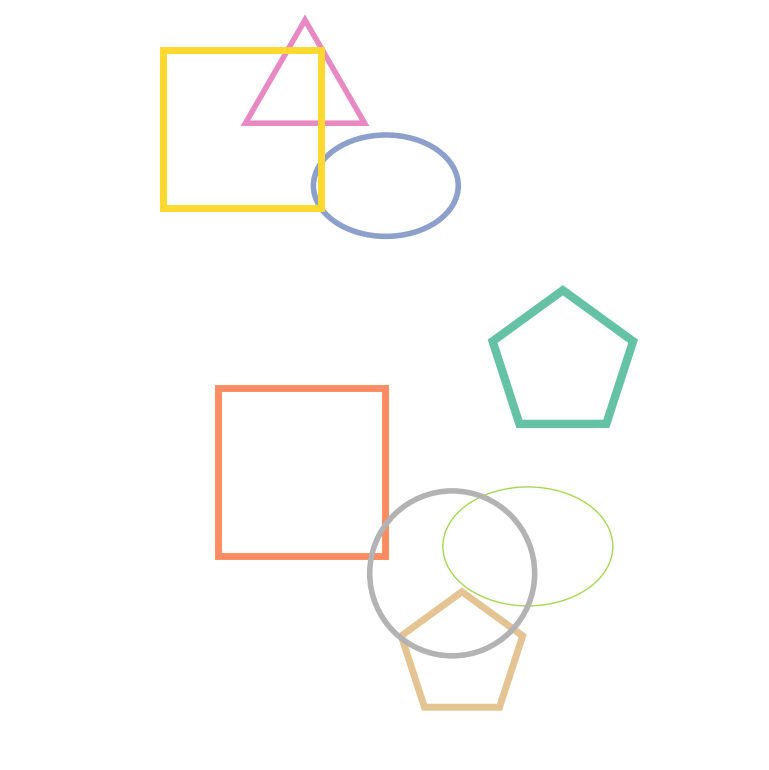[{"shape": "pentagon", "thickness": 3, "radius": 0.48, "center": [0.731, 0.527]}, {"shape": "square", "thickness": 2.5, "radius": 0.54, "center": [0.392, 0.387]}, {"shape": "oval", "thickness": 2, "radius": 0.47, "center": [0.501, 0.759]}, {"shape": "triangle", "thickness": 2, "radius": 0.45, "center": [0.396, 0.885]}, {"shape": "oval", "thickness": 0.5, "radius": 0.55, "center": [0.686, 0.29]}, {"shape": "square", "thickness": 2.5, "radius": 0.51, "center": [0.315, 0.833]}, {"shape": "pentagon", "thickness": 2.5, "radius": 0.41, "center": [0.6, 0.149]}, {"shape": "circle", "thickness": 2, "radius": 0.54, "center": [0.587, 0.255]}]